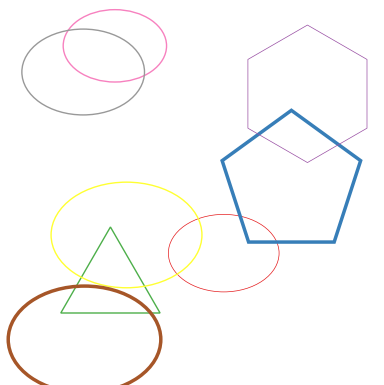[{"shape": "oval", "thickness": 0.5, "radius": 0.72, "center": [0.581, 0.342]}, {"shape": "pentagon", "thickness": 2.5, "radius": 0.95, "center": [0.757, 0.524]}, {"shape": "triangle", "thickness": 1, "radius": 0.74, "center": [0.287, 0.261]}, {"shape": "hexagon", "thickness": 0.5, "radius": 0.89, "center": [0.799, 0.756]}, {"shape": "oval", "thickness": 1, "radius": 0.98, "center": [0.329, 0.39]}, {"shape": "oval", "thickness": 2.5, "radius": 0.99, "center": [0.22, 0.118]}, {"shape": "oval", "thickness": 1, "radius": 0.67, "center": [0.298, 0.881]}, {"shape": "oval", "thickness": 1, "radius": 0.8, "center": [0.216, 0.813]}]